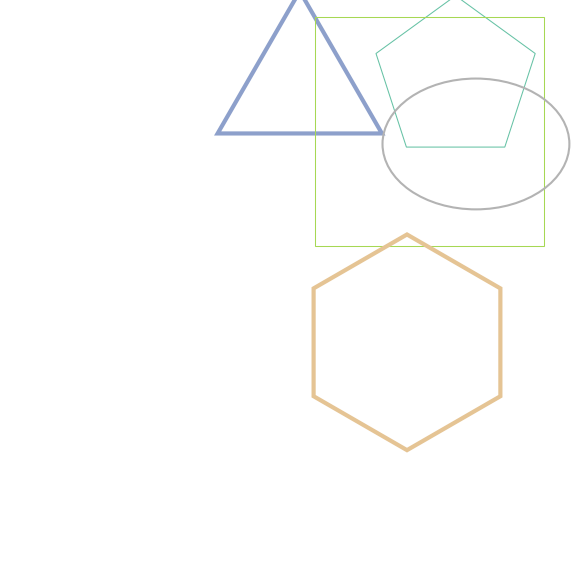[{"shape": "pentagon", "thickness": 0.5, "radius": 0.72, "center": [0.789, 0.862]}, {"shape": "triangle", "thickness": 2, "radius": 0.82, "center": [0.519, 0.85]}, {"shape": "square", "thickness": 0.5, "radius": 0.99, "center": [0.744, 0.771]}, {"shape": "hexagon", "thickness": 2, "radius": 0.93, "center": [0.705, 0.406]}, {"shape": "oval", "thickness": 1, "radius": 0.81, "center": [0.824, 0.75]}]